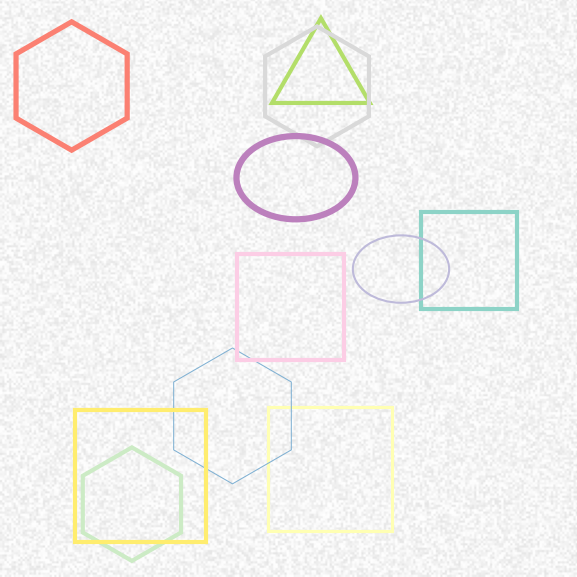[{"shape": "square", "thickness": 2, "radius": 0.42, "center": [0.812, 0.548]}, {"shape": "square", "thickness": 1.5, "radius": 0.54, "center": [0.571, 0.187]}, {"shape": "oval", "thickness": 1, "radius": 0.42, "center": [0.694, 0.533]}, {"shape": "hexagon", "thickness": 2.5, "radius": 0.56, "center": [0.124, 0.85]}, {"shape": "hexagon", "thickness": 0.5, "radius": 0.59, "center": [0.403, 0.279]}, {"shape": "triangle", "thickness": 2, "radius": 0.49, "center": [0.556, 0.87]}, {"shape": "square", "thickness": 2, "radius": 0.46, "center": [0.503, 0.468]}, {"shape": "hexagon", "thickness": 2, "radius": 0.52, "center": [0.549, 0.85]}, {"shape": "oval", "thickness": 3, "radius": 0.51, "center": [0.512, 0.691]}, {"shape": "hexagon", "thickness": 2, "radius": 0.49, "center": [0.228, 0.126]}, {"shape": "square", "thickness": 2, "radius": 0.57, "center": [0.243, 0.175]}]